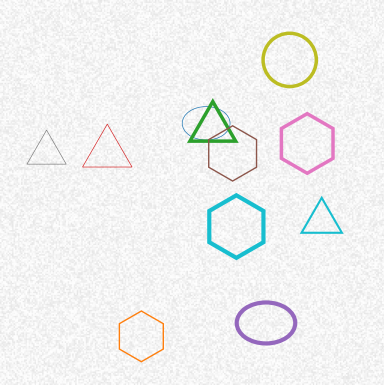[{"shape": "oval", "thickness": 0.5, "radius": 0.31, "center": [0.535, 0.68]}, {"shape": "hexagon", "thickness": 1, "radius": 0.33, "center": [0.367, 0.126]}, {"shape": "triangle", "thickness": 2.5, "radius": 0.34, "center": [0.553, 0.668]}, {"shape": "triangle", "thickness": 0.5, "radius": 0.37, "center": [0.279, 0.603]}, {"shape": "oval", "thickness": 3, "radius": 0.38, "center": [0.691, 0.161]}, {"shape": "hexagon", "thickness": 1, "radius": 0.36, "center": [0.604, 0.602]}, {"shape": "hexagon", "thickness": 2.5, "radius": 0.39, "center": [0.798, 0.627]}, {"shape": "triangle", "thickness": 0.5, "radius": 0.29, "center": [0.121, 0.603]}, {"shape": "circle", "thickness": 2.5, "radius": 0.35, "center": [0.753, 0.844]}, {"shape": "hexagon", "thickness": 3, "radius": 0.41, "center": [0.614, 0.411]}, {"shape": "triangle", "thickness": 1.5, "radius": 0.3, "center": [0.836, 0.426]}]